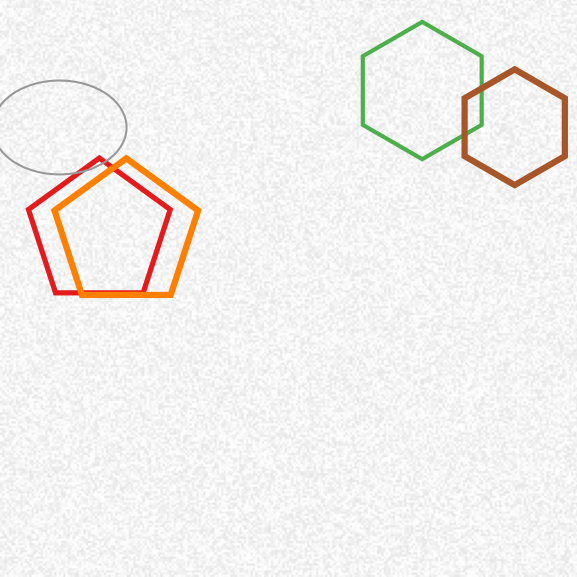[{"shape": "pentagon", "thickness": 2.5, "radius": 0.65, "center": [0.172, 0.596]}, {"shape": "hexagon", "thickness": 2, "radius": 0.59, "center": [0.731, 0.842]}, {"shape": "pentagon", "thickness": 3, "radius": 0.65, "center": [0.219, 0.594]}, {"shape": "hexagon", "thickness": 3, "radius": 0.5, "center": [0.891, 0.779]}, {"shape": "oval", "thickness": 1, "radius": 0.58, "center": [0.103, 0.778]}]